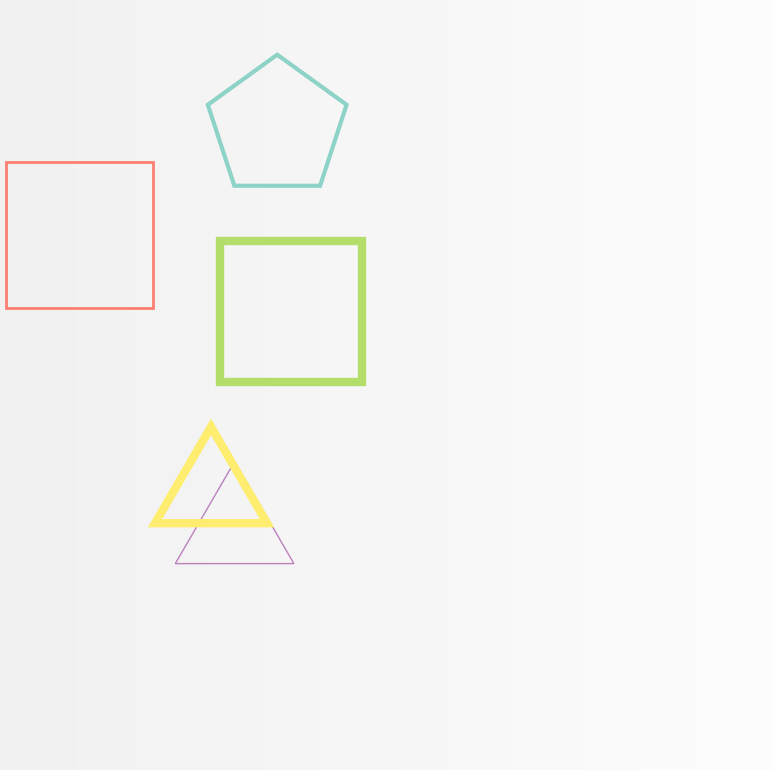[{"shape": "pentagon", "thickness": 1.5, "radius": 0.47, "center": [0.358, 0.835]}, {"shape": "square", "thickness": 1, "radius": 0.47, "center": [0.103, 0.695]}, {"shape": "square", "thickness": 3, "radius": 0.46, "center": [0.375, 0.596]}, {"shape": "triangle", "thickness": 0.5, "radius": 0.44, "center": [0.303, 0.312]}, {"shape": "triangle", "thickness": 3, "radius": 0.42, "center": [0.272, 0.362]}]